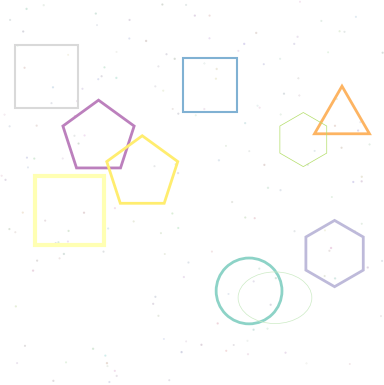[{"shape": "circle", "thickness": 2, "radius": 0.43, "center": [0.647, 0.244]}, {"shape": "square", "thickness": 3, "radius": 0.45, "center": [0.18, 0.454]}, {"shape": "hexagon", "thickness": 2, "radius": 0.43, "center": [0.869, 0.341]}, {"shape": "square", "thickness": 1.5, "radius": 0.35, "center": [0.545, 0.78]}, {"shape": "triangle", "thickness": 2, "radius": 0.41, "center": [0.888, 0.694]}, {"shape": "hexagon", "thickness": 0.5, "radius": 0.35, "center": [0.788, 0.637]}, {"shape": "square", "thickness": 1.5, "radius": 0.41, "center": [0.12, 0.801]}, {"shape": "pentagon", "thickness": 2, "radius": 0.49, "center": [0.256, 0.643]}, {"shape": "oval", "thickness": 0.5, "radius": 0.48, "center": [0.714, 0.227]}, {"shape": "pentagon", "thickness": 2, "radius": 0.48, "center": [0.369, 0.55]}]